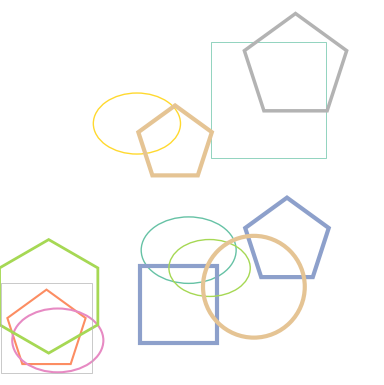[{"shape": "oval", "thickness": 1, "radius": 0.62, "center": [0.49, 0.35]}, {"shape": "square", "thickness": 0.5, "radius": 0.75, "center": [0.697, 0.74]}, {"shape": "pentagon", "thickness": 1.5, "radius": 0.53, "center": [0.121, 0.141]}, {"shape": "square", "thickness": 3, "radius": 0.5, "center": [0.464, 0.208]}, {"shape": "pentagon", "thickness": 3, "radius": 0.57, "center": [0.745, 0.373]}, {"shape": "oval", "thickness": 1.5, "radius": 0.59, "center": [0.15, 0.116]}, {"shape": "oval", "thickness": 1, "radius": 0.53, "center": [0.544, 0.304]}, {"shape": "hexagon", "thickness": 2, "radius": 0.74, "center": [0.126, 0.23]}, {"shape": "oval", "thickness": 1, "radius": 0.57, "center": [0.356, 0.679]}, {"shape": "circle", "thickness": 3, "radius": 0.66, "center": [0.659, 0.255]}, {"shape": "pentagon", "thickness": 3, "radius": 0.5, "center": [0.455, 0.626]}, {"shape": "square", "thickness": 0.5, "radius": 0.59, "center": [0.12, 0.148]}, {"shape": "pentagon", "thickness": 2.5, "radius": 0.7, "center": [0.768, 0.825]}]